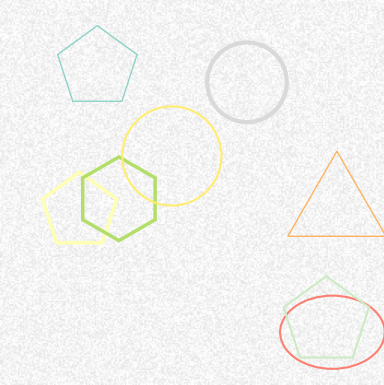[{"shape": "pentagon", "thickness": 1, "radius": 0.54, "center": [0.253, 0.825]}, {"shape": "pentagon", "thickness": 2.5, "radius": 0.51, "center": [0.207, 0.451]}, {"shape": "oval", "thickness": 1.5, "radius": 0.68, "center": [0.863, 0.137]}, {"shape": "triangle", "thickness": 1, "radius": 0.74, "center": [0.875, 0.46]}, {"shape": "hexagon", "thickness": 2.5, "radius": 0.54, "center": [0.309, 0.484]}, {"shape": "circle", "thickness": 3, "radius": 0.52, "center": [0.642, 0.786]}, {"shape": "pentagon", "thickness": 1.5, "radius": 0.58, "center": [0.848, 0.166]}, {"shape": "circle", "thickness": 1.5, "radius": 0.64, "center": [0.446, 0.595]}]